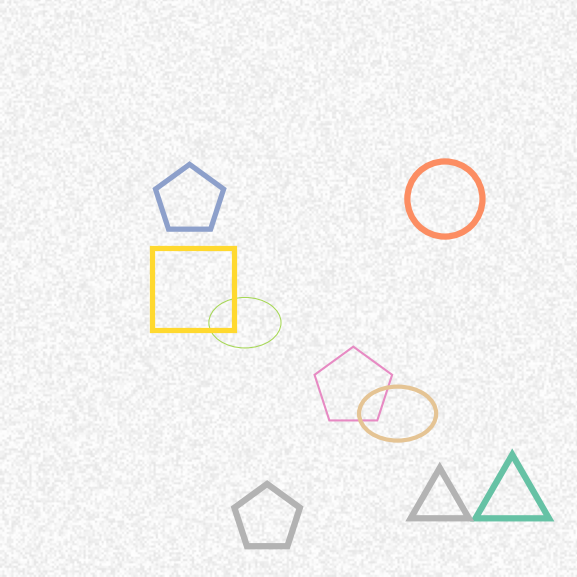[{"shape": "triangle", "thickness": 3, "radius": 0.37, "center": [0.887, 0.138]}, {"shape": "circle", "thickness": 3, "radius": 0.33, "center": [0.77, 0.655]}, {"shape": "pentagon", "thickness": 2.5, "radius": 0.31, "center": [0.328, 0.653]}, {"shape": "pentagon", "thickness": 1, "radius": 0.35, "center": [0.612, 0.328]}, {"shape": "oval", "thickness": 0.5, "radius": 0.31, "center": [0.424, 0.44]}, {"shape": "square", "thickness": 2.5, "radius": 0.35, "center": [0.334, 0.499]}, {"shape": "oval", "thickness": 2, "radius": 0.33, "center": [0.689, 0.283]}, {"shape": "pentagon", "thickness": 3, "radius": 0.3, "center": [0.463, 0.102]}, {"shape": "triangle", "thickness": 3, "radius": 0.29, "center": [0.762, 0.131]}]